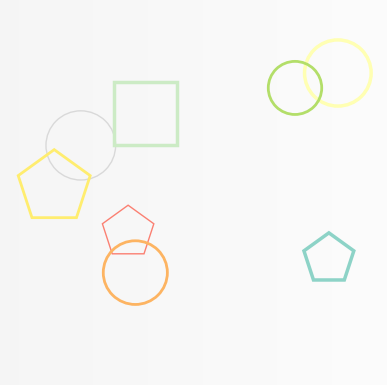[{"shape": "pentagon", "thickness": 2.5, "radius": 0.34, "center": [0.849, 0.328]}, {"shape": "circle", "thickness": 2.5, "radius": 0.43, "center": [0.872, 0.81]}, {"shape": "pentagon", "thickness": 1, "radius": 0.35, "center": [0.331, 0.397]}, {"shape": "circle", "thickness": 2, "radius": 0.41, "center": [0.349, 0.292]}, {"shape": "circle", "thickness": 2, "radius": 0.34, "center": [0.761, 0.772]}, {"shape": "circle", "thickness": 1, "radius": 0.45, "center": [0.208, 0.622]}, {"shape": "square", "thickness": 2.5, "radius": 0.4, "center": [0.376, 0.705]}, {"shape": "pentagon", "thickness": 2, "radius": 0.49, "center": [0.14, 0.514]}]